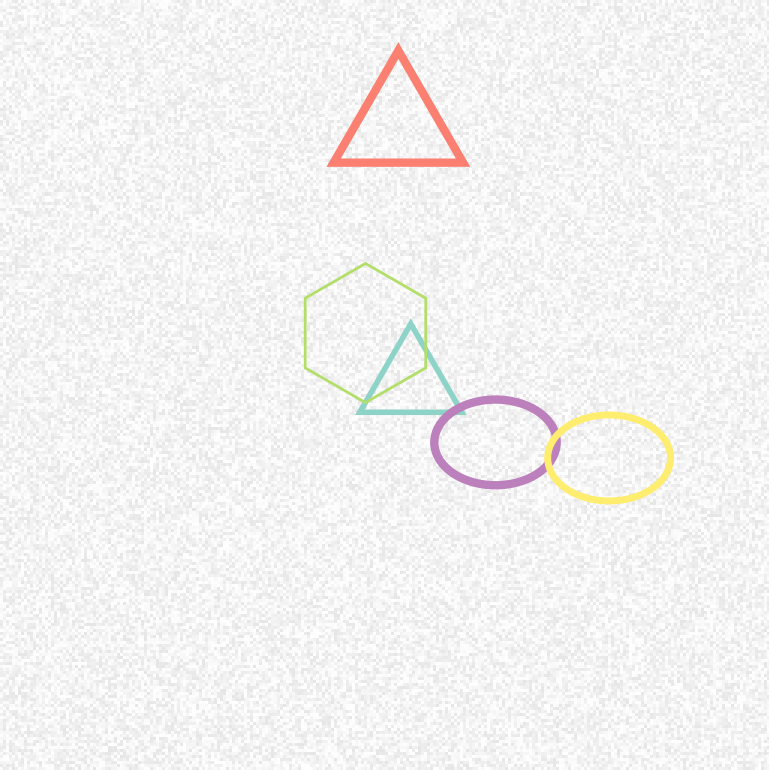[{"shape": "triangle", "thickness": 2, "radius": 0.38, "center": [0.534, 0.503]}, {"shape": "triangle", "thickness": 3, "radius": 0.49, "center": [0.517, 0.837]}, {"shape": "hexagon", "thickness": 1, "radius": 0.45, "center": [0.475, 0.567]}, {"shape": "oval", "thickness": 3, "radius": 0.4, "center": [0.643, 0.425]}, {"shape": "oval", "thickness": 2.5, "radius": 0.4, "center": [0.791, 0.405]}]